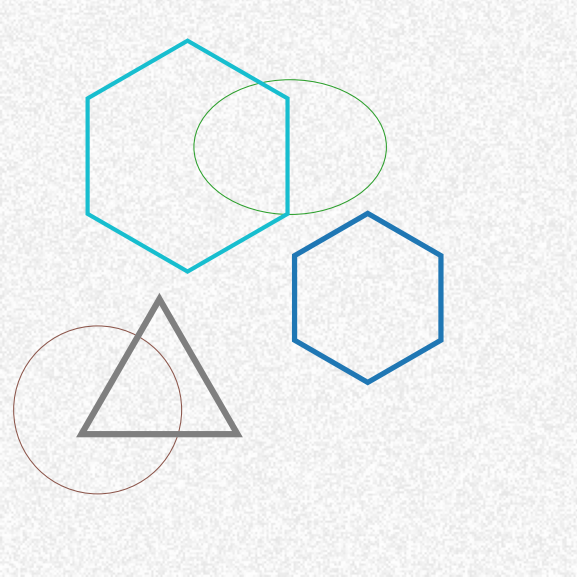[{"shape": "hexagon", "thickness": 2.5, "radius": 0.73, "center": [0.637, 0.483]}, {"shape": "oval", "thickness": 0.5, "radius": 0.83, "center": [0.502, 0.744]}, {"shape": "circle", "thickness": 0.5, "radius": 0.73, "center": [0.169, 0.289]}, {"shape": "triangle", "thickness": 3, "radius": 0.78, "center": [0.276, 0.325]}, {"shape": "hexagon", "thickness": 2, "radius": 1.0, "center": [0.325, 0.729]}]